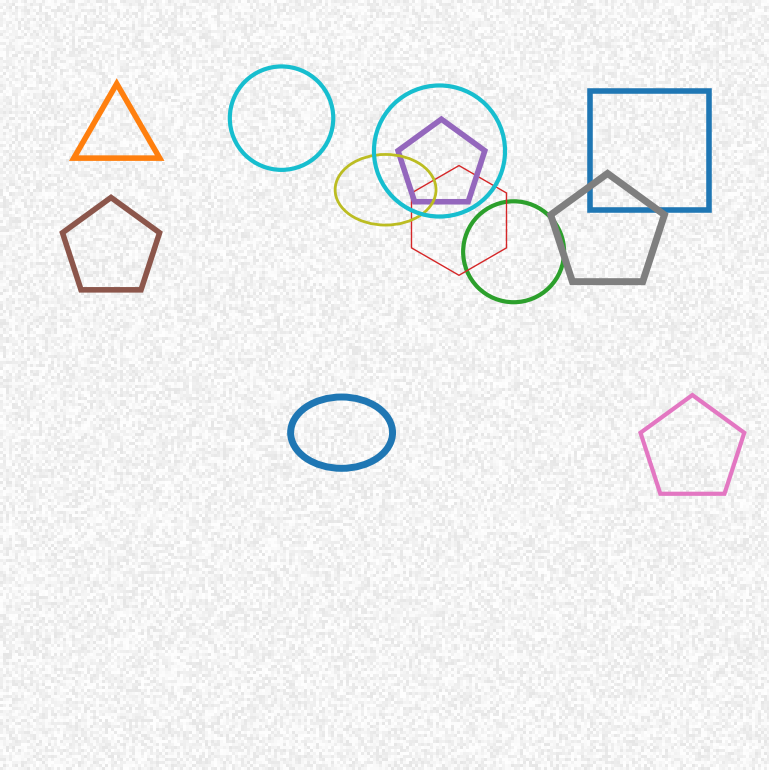[{"shape": "oval", "thickness": 2.5, "radius": 0.33, "center": [0.444, 0.438]}, {"shape": "square", "thickness": 2, "radius": 0.39, "center": [0.844, 0.805]}, {"shape": "triangle", "thickness": 2, "radius": 0.32, "center": [0.152, 0.827]}, {"shape": "circle", "thickness": 1.5, "radius": 0.33, "center": [0.667, 0.673]}, {"shape": "hexagon", "thickness": 0.5, "radius": 0.36, "center": [0.596, 0.714]}, {"shape": "pentagon", "thickness": 2, "radius": 0.3, "center": [0.573, 0.786]}, {"shape": "pentagon", "thickness": 2, "radius": 0.33, "center": [0.144, 0.677]}, {"shape": "pentagon", "thickness": 1.5, "radius": 0.35, "center": [0.899, 0.416]}, {"shape": "pentagon", "thickness": 2.5, "radius": 0.39, "center": [0.789, 0.697]}, {"shape": "oval", "thickness": 1, "radius": 0.33, "center": [0.501, 0.754]}, {"shape": "circle", "thickness": 1.5, "radius": 0.34, "center": [0.366, 0.847]}, {"shape": "circle", "thickness": 1.5, "radius": 0.43, "center": [0.571, 0.804]}]